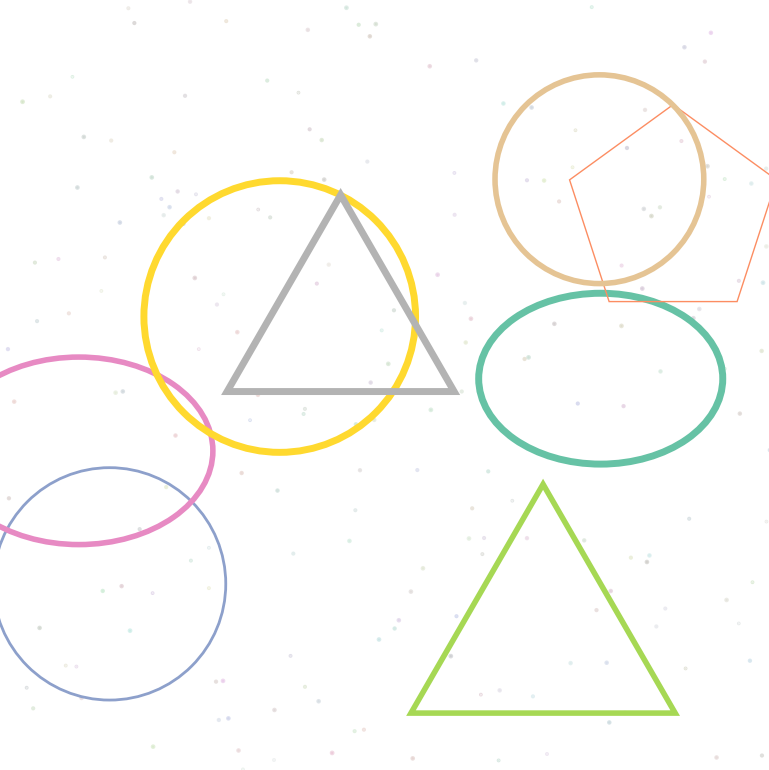[{"shape": "oval", "thickness": 2.5, "radius": 0.79, "center": [0.78, 0.508]}, {"shape": "pentagon", "thickness": 0.5, "radius": 0.71, "center": [0.874, 0.723]}, {"shape": "circle", "thickness": 1, "radius": 0.75, "center": [0.142, 0.242]}, {"shape": "oval", "thickness": 2, "radius": 0.87, "center": [0.103, 0.415]}, {"shape": "triangle", "thickness": 2, "radius": 0.99, "center": [0.705, 0.173]}, {"shape": "circle", "thickness": 2.5, "radius": 0.88, "center": [0.363, 0.589]}, {"shape": "circle", "thickness": 2, "radius": 0.68, "center": [0.778, 0.767]}, {"shape": "triangle", "thickness": 2.5, "radius": 0.85, "center": [0.442, 0.577]}]